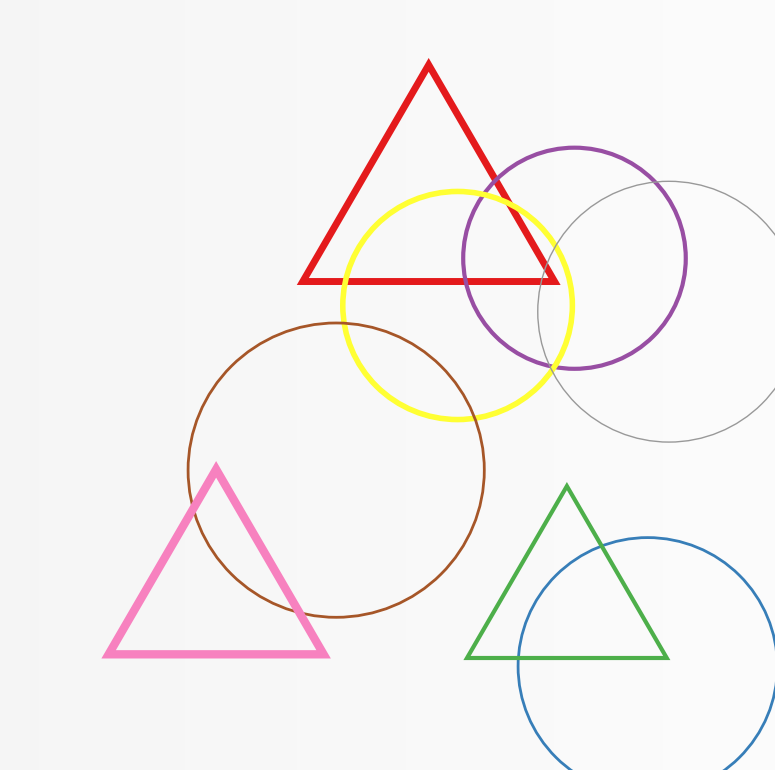[{"shape": "triangle", "thickness": 2.5, "radius": 0.94, "center": [0.553, 0.728]}, {"shape": "circle", "thickness": 1, "radius": 0.84, "center": [0.836, 0.135]}, {"shape": "triangle", "thickness": 1.5, "radius": 0.74, "center": [0.731, 0.22]}, {"shape": "circle", "thickness": 1.5, "radius": 0.72, "center": [0.741, 0.665]}, {"shape": "circle", "thickness": 2, "radius": 0.74, "center": [0.59, 0.603]}, {"shape": "circle", "thickness": 1, "radius": 0.96, "center": [0.434, 0.389]}, {"shape": "triangle", "thickness": 3, "radius": 0.8, "center": [0.279, 0.23]}, {"shape": "circle", "thickness": 0.5, "radius": 0.85, "center": [0.863, 0.595]}]